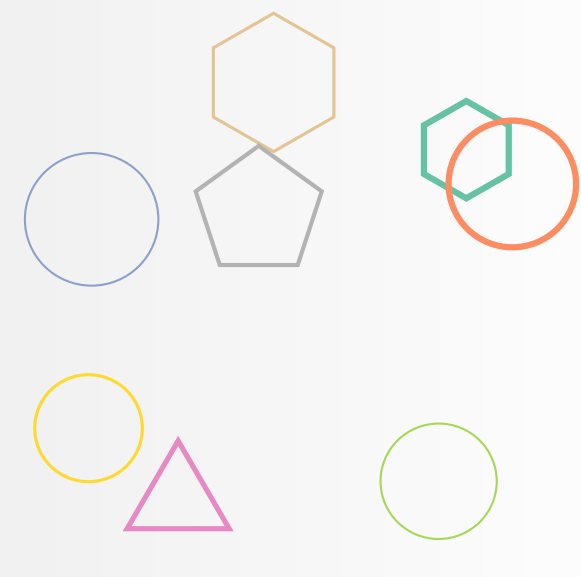[{"shape": "hexagon", "thickness": 3, "radius": 0.42, "center": [0.802, 0.74]}, {"shape": "circle", "thickness": 3, "radius": 0.55, "center": [0.881, 0.681]}, {"shape": "circle", "thickness": 1, "radius": 0.57, "center": [0.158, 0.619]}, {"shape": "triangle", "thickness": 2.5, "radius": 0.51, "center": [0.307, 0.134]}, {"shape": "circle", "thickness": 1, "radius": 0.5, "center": [0.755, 0.166]}, {"shape": "circle", "thickness": 1.5, "radius": 0.46, "center": [0.152, 0.258]}, {"shape": "hexagon", "thickness": 1.5, "radius": 0.6, "center": [0.471, 0.856]}, {"shape": "pentagon", "thickness": 2, "radius": 0.57, "center": [0.445, 0.632]}]